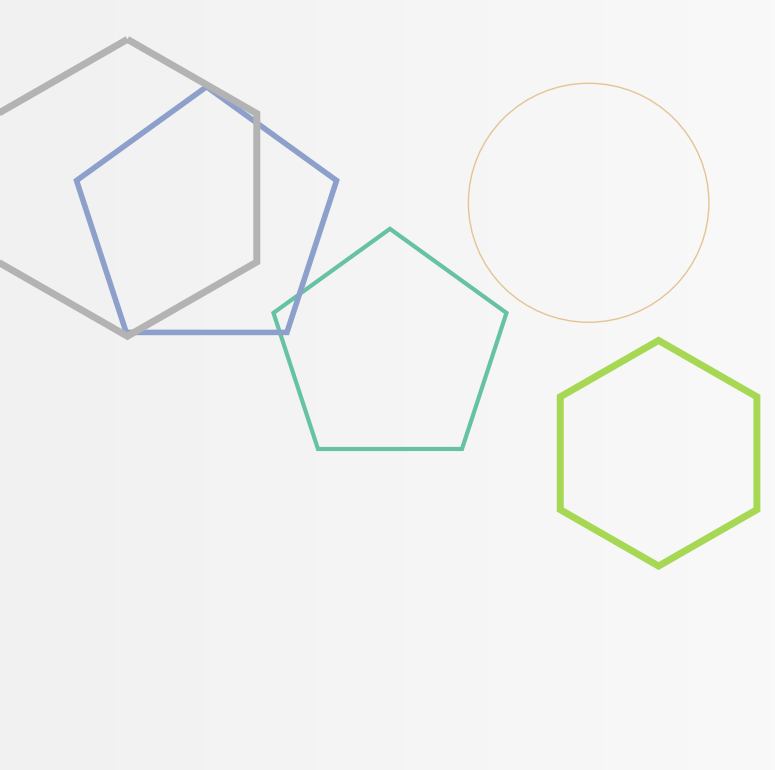[{"shape": "pentagon", "thickness": 1.5, "radius": 0.79, "center": [0.503, 0.545]}, {"shape": "pentagon", "thickness": 2, "radius": 0.88, "center": [0.267, 0.711]}, {"shape": "hexagon", "thickness": 2.5, "radius": 0.73, "center": [0.85, 0.411]}, {"shape": "circle", "thickness": 0.5, "radius": 0.78, "center": [0.76, 0.737]}, {"shape": "hexagon", "thickness": 2.5, "radius": 0.96, "center": [0.164, 0.756]}]